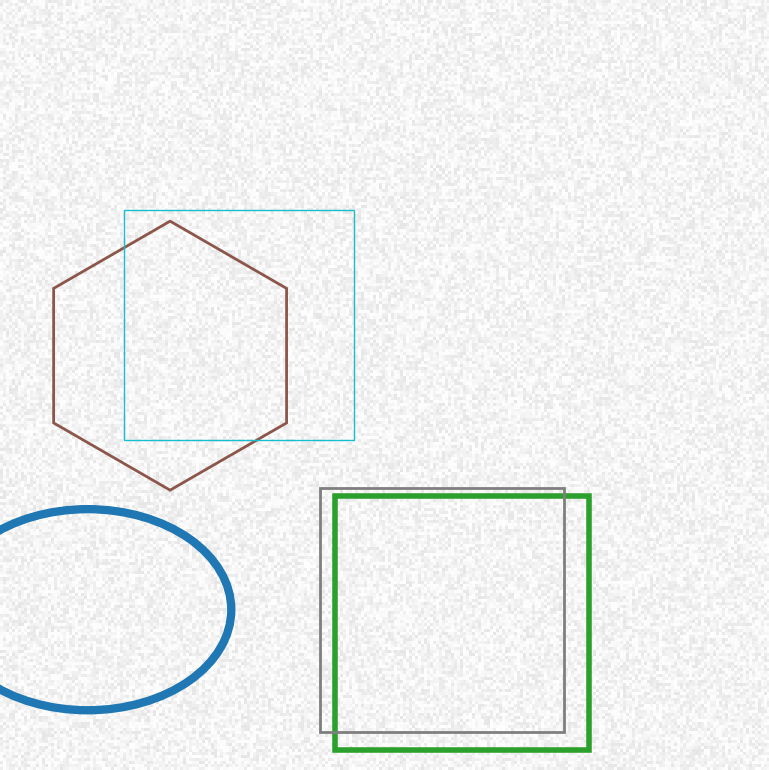[{"shape": "oval", "thickness": 3, "radius": 0.93, "center": [0.114, 0.208]}, {"shape": "square", "thickness": 2, "radius": 0.82, "center": [0.6, 0.191]}, {"shape": "hexagon", "thickness": 1, "radius": 0.87, "center": [0.221, 0.538]}, {"shape": "square", "thickness": 1, "radius": 0.79, "center": [0.574, 0.208]}, {"shape": "square", "thickness": 0.5, "radius": 0.75, "center": [0.31, 0.577]}]